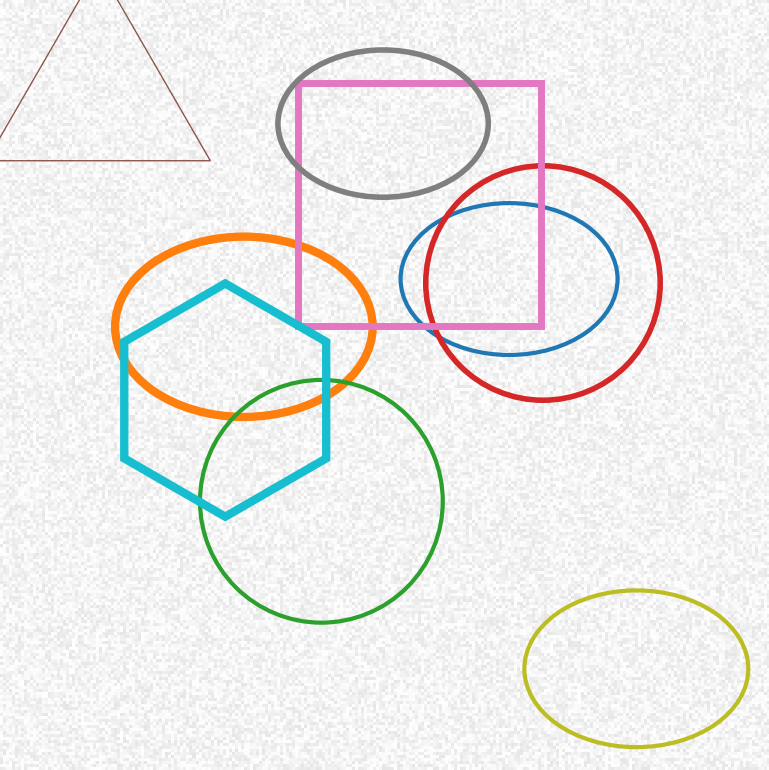[{"shape": "oval", "thickness": 1.5, "radius": 0.7, "center": [0.661, 0.638]}, {"shape": "oval", "thickness": 3, "radius": 0.84, "center": [0.317, 0.576]}, {"shape": "circle", "thickness": 1.5, "radius": 0.79, "center": [0.417, 0.349]}, {"shape": "circle", "thickness": 2, "radius": 0.76, "center": [0.705, 0.632]}, {"shape": "triangle", "thickness": 0.5, "radius": 0.84, "center": [0.128, 0.875]}, {"shape": "square", "thickness": 2.5, "radius": 0.79, "center": [0.545, 0.734]}, {"shape": "oval", "thickness": 2, "radius": 0.68, "center": [0.498, 0.839]}, {"shape": "oval", "thickness": 1.5, "radius": 0.73, "center": [0.826, 0.131]}, {"shape": "hexagon", "thickness": 3, "radius": 0.76, "center": [0.293, 0.48]}]